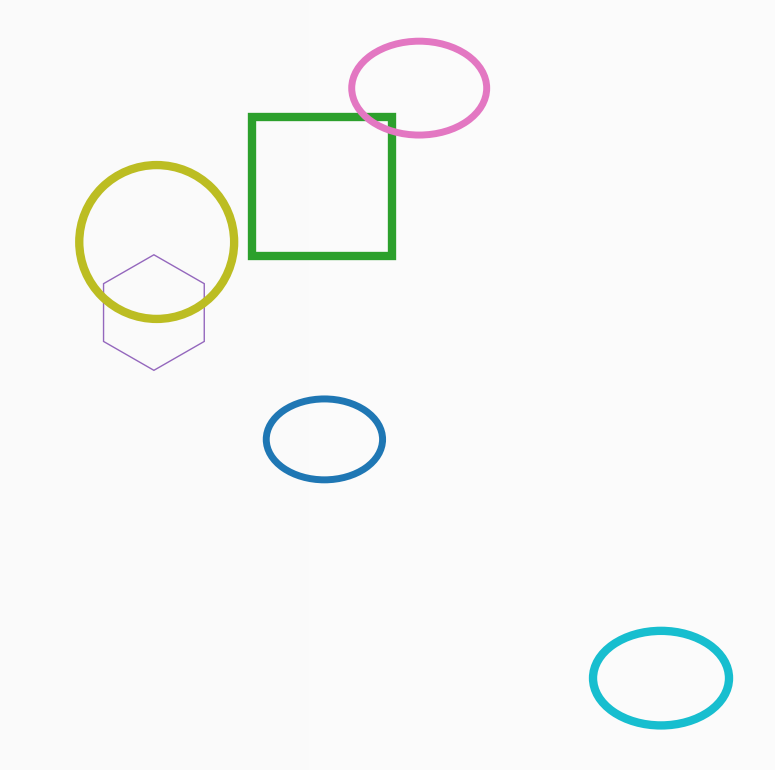[{"shape": "oval", "thickness": 2.5, "radius": 0.38, "center": [0.419, 0.429]}, {"shape": "square", "thickness": 3, "radius": 0.45, "center": [0.416, 0.758]}, {"shape": "hexagon", "thickness": 0.5, "radius": 0.38, "center": [0.199, 0.594]}, {"shape": "oval", "thickness": 2.5, "radius": 0.44, "center": [0.541, 0.886]}, {"shape": "circle", "thickness": 3, "radius": 0.5, "center": [0.202, 0.686]}, {"shape": "oval", "thickness": 3, "radius": 0.44, "center": [0.853, 0.119]}]